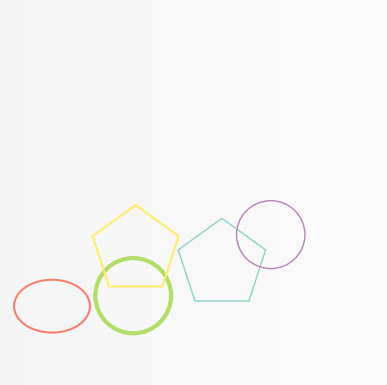[{"shape": "pentagon", "thickness": 1, "radius": 0.59, "center": [0.573, 0.314]}, {"shape": "oval", "thickness": 1.5, "radius": 0.49, "center": [0.134, 0.205]}, {"shape": "circle", "thickness": 3, "radius": 0.49, "center": [0.344, 0.232]}, {"shape": "circle", "thickness": 1, "radius": 0.44, "center": [0.699, 0.391]}, {"shape": "pentagon", "thickness": 1.5, "radius": 0.58, "center": [0.35, 0.35]}]